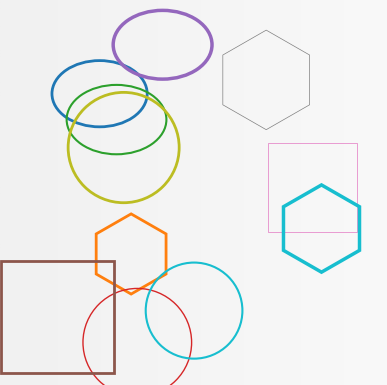[{"shape": "oval", "thickness": 2, "radius": 0.61, "center": [0.257, 0.757]}, {"shape": "hexagon", "thickness": 2, "radius": 0.52, "center": [0.338, 0.34]}, {"shape": "oval", "thickness": 1.5, "radius": 0.64, "center": [0.301, 0.689]}, {"shape": "circle", "thickness": 1, "radius": 0.7, "center": [0.354, 0.111]}, {"shape": "oval", "thickness": 2.5, "radius": 0.64, "center": [0.42, 0.884]}, {"shape": "square", "thickness": 2, "radius": 0.73, "center": [0.149, 0.176]}, {"shape": "square", "thickness": 0.5, "radius": 0.58, "center": [0.806, 0.514]}, {"shape": "hexagon", "thickness": 0.5, "radius": 0.65, "center": [0.687, 0.792]}, {"shape": "circle", "thickness": 2, "radius": 0.72, "center": [0.319, 0.617]}, {"shape": "circle", "thickness": 1.5, "radius": 0.62, "center": [0.501, 0.193]}, {"shape": "hexagon", "thickness": 2.5, "radius": 0.57, "center": [0.83, 0.406]}]